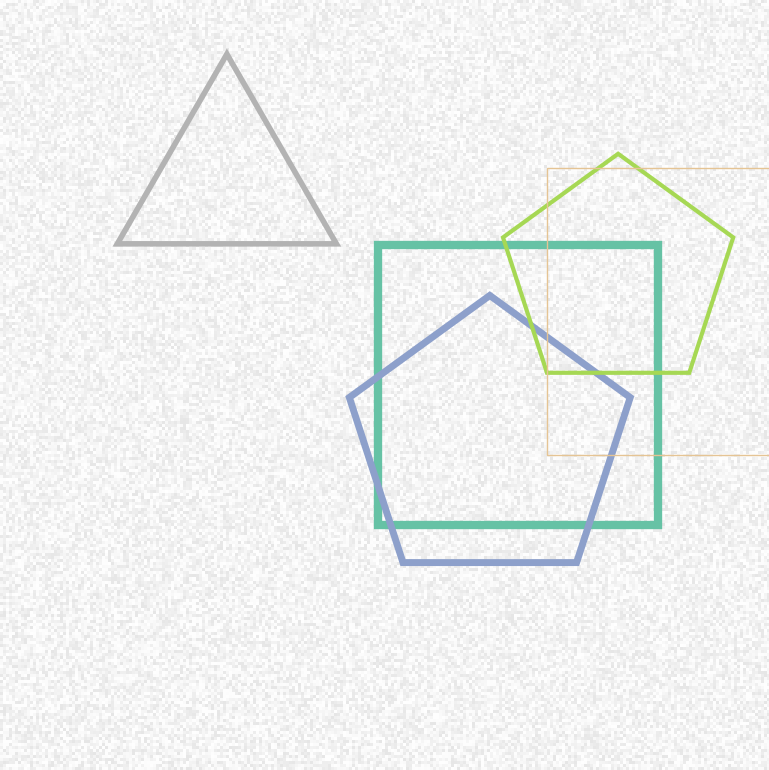[{"shape": "square", "thickness": 3, "radius": 0.91, "center": [0.673, 0.5]}, {"shape": "pentagon", "thickness": 2.5, "radius": 0.96, "center": [0.636, 0.425]}, {"shape": "pentagon", "thickness": 1.5, "radius": 0.79, "center": [0.803, 0.643]}, {"shape": "square", "thickness": 0.5, "radius": 0.93, "center": [0.897, 0.596]}, {"shape": "triangle", "thickness": 2, "radius": 0.82, "center": [0.295, 0.765]}]